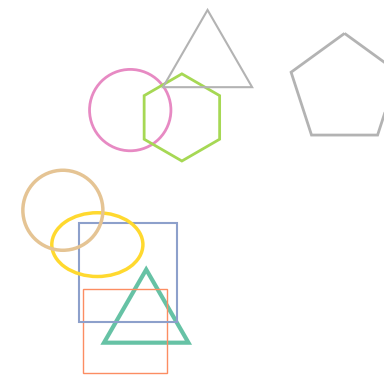[{"shape": "triangle", "thickness": 3, "radius": 0.63, "center": [0.38, 0.173]}, {"shape": "square", "thickness": 1, "radius": 0.55, "center": [0.325, 0.141]}, {"shape": "square", "thickness": 1.5, "radius": 0.64, "center": [0.332, 0.293]}, {"shape": "circle", "thickness": 2, "radius": 0.53, "center": [0.338, 0.714]}, {"shape": "hexagon", "thickness": 2, "radius": 0.57, "center": [0.472, 0.695]}, {"shape": "oval", "thickness": 2.5, "radius": 0.59, "center": [0.253, 0.365]}, {"shape": "circle", "thickness": 2.5, "radius": 0.52, "center": [0.163, 0.454]}, {"shape": "triangle", "thickness": 1.5, "radius": 0.67, "center": [0.539, 0.84]}, {"shape": "pentagon", "thickness": 2, "radius": 0.73, "center": [0.895, 0.767]}]